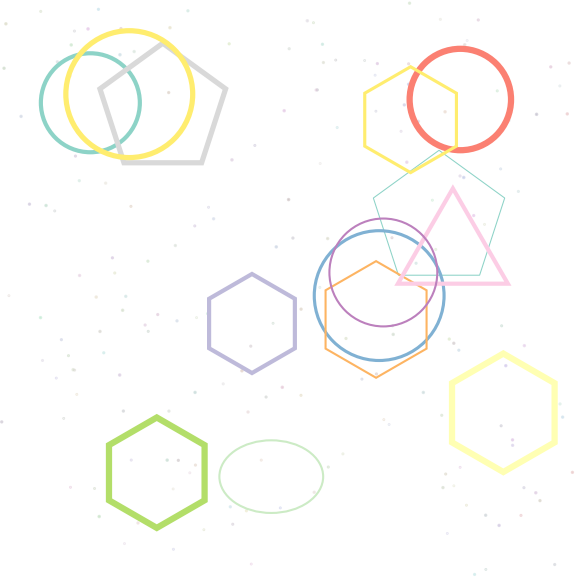[{"shape": "pentagon", "thickness": 0.5, "radius": 0.6, "center": [0.76, 0.619]}, {"shape": "circle", "thickness": 2, "radius": 0.43, "center": [0.156, 0.821]}, {"shape": "hexagon", "thickness": 3, "radius": 0.51, "center": [0.872, 0.284]}, {"shape": "hexagon", "thickness": 2, "radius": 0.43, "center": [0.436, 0.439]}, {"shape": "circle", "thickness": 3, "radius": 0.44, "center": [0.797, 0.827]}, {"shape": "circle", "thickness": 1.5, "radius": 0.56, "center": [0.657, 0.487]}, {"shape": "hexagon", "thickness": 1, "radius": 0.5, "center": [0.651, 0.446]}, {"shape": "hexagon", "thickness": 3, "radius": 0.48, "center": [0.271, 0.181]}, {"shape": "triangle", "thickness": 2, "radius": 0.55, "center": [0.784, 0.563]}, {"shape": "pentagon", "thickness": 2.5, "radius": 0.57, "center": [0.282, 0.81]}, {"shape": "circle", "thickness": 1, "radius": 0.47, "center": [0.664, 0.527]}, {"shape": "oval", "thickness": 1, "radius": 0.45, "center": [0.47, 0.174]}, {"shape": "circle", "thickness": 2.5, "radius": 0.55, "center": [0.224, 0.836]}, {"shape": "hexagon", "thickness": 1.5, "radius": 0.46, "center": [0.711, 0.792]}]